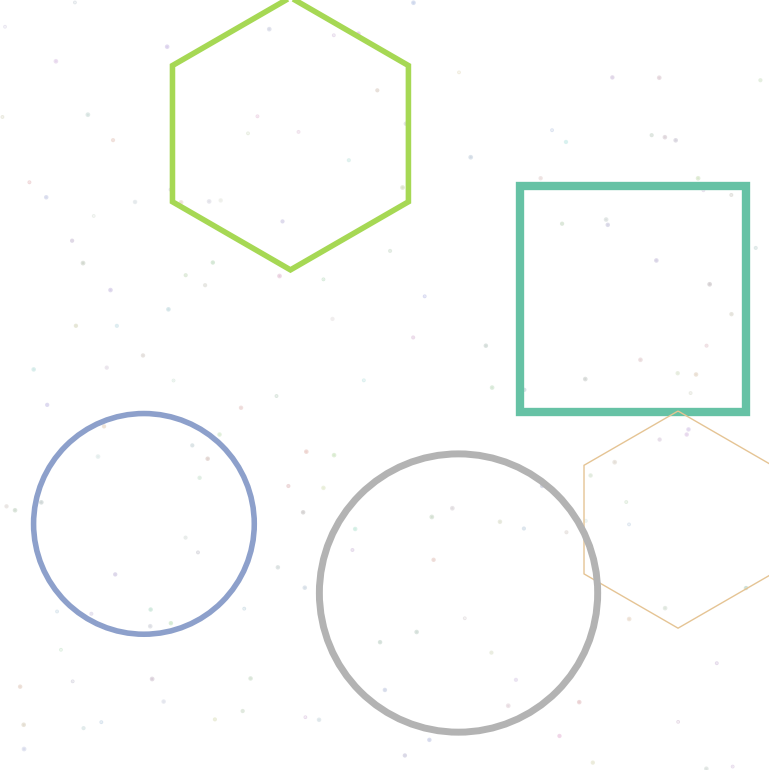[{"shape": "square", "thickness": 3, "radius": 0.73, "center": [0.822, 0.612]}, {"shape": "circle", "thickness": 2, "radius": 0.72, "center": [0.187, 0.32]}, {"shape": "hexagon", "thickness": 2, "radius": 0.88, "center": [0.377, 0.826]}, {"shape": "hexagon", "thickness": 0.5, "radius": 0.71, "center": [0.881, 0.325]}, {"shape": "circle", "thickness": 2.5, "radius": 0.9, "center": [0.595, 0.23]}]